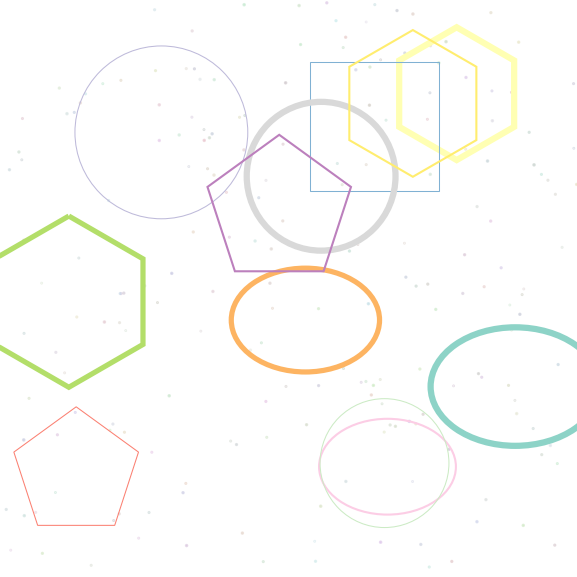[{"shape": "oval", "thickness": 3, "radius": 0.73, "center": [0.892, 0.33]}, {"shape": "hexagon", "thickness": 3, "radius": 0.57, "center": [0.791, 0.837]}, {"shape": "circle", "thickness": 0.5, "radius": 0.75, "center": [0.279, 0.77]}, {"shape": "pentagon", "thickness": 0.5, "radius": 0.57, "center": [0.132, 0.181]}, {"shape": "square", "thickness": 0.5, "radius": 0.56, "center": [0.649, 0.781]}, {"shape": "oval", "thickness": 2.5, "radius": 0.64, "center": [0.529, 0.445]}, {"shape": "hexagon", "thickness": 2.5, "radius": 0.74, "center": [0.119, 0.477]}, {"shape": "oval", "thickness": 1, "radius": 0.59, "center": [0.671, 0.191]}, {"shape": "circle", "thickness": 3, "radius": 0.64, "center": [0.556, 0.694]}, {"shape": "pentagon", "thickness": 1, "radius": 0.65, "center": [0.484, 0.635]}, {"shape": "circle", "thickness": 0.5, "radius": 0.56, "center": [0.666, 0.197]}, {"shape": "hexagon", "thickness": 1, "radius": 0.64, "center": [0.715, 0.82]}]